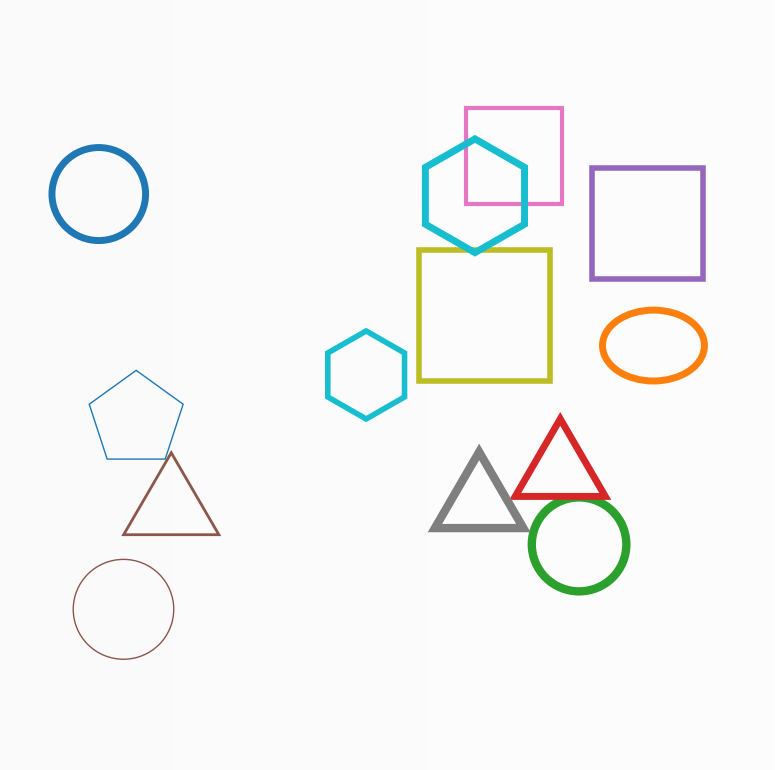[{"shape": "pentagon", "thickness": 0.5, "radius": 0.32, "center": [0.176, 0.455]}, {"shape": "circle", "thickness": 2.5, "radius": 0.3, "center": [0.127, 0.748]}, {"shape": "oval", "thickness": 2.5, "radius": 0.33, "center": [0.843, 0.551]}, {"shape": "circle", "thickness": 3, "radius": 0.3, "center": [0.747, 0.293]}, {"shape": "triangle", "thickness": 2.5, "radius": 0.34, "center": [0.723, 0.389]}, {"shape": "square", "thickness": 2, "radius": 0.36, "center": [0.835, 0.71]}, {"shape": "triangle", "thickness": 1, "radius": 0.35, "center": [0.221, 0.341]}, {"shape": "circle", "thickness": 0.5, "radius": 0.32, "center": [0.159, 0.209]}, {"shape": "square", "thickness": 1.5, "radius": 0.31, "center": [0.663, 0.797]}, {"shape": "triangle", "thickness": 3, "radius": 0.33, "center": [0.618, 0.347]}, {"shape": "square", "thickness": 2, "radius": 0.42, "center": [0.626, 0.59]}, {"shape": "hexagon", "thickness": 2, "radius": 0.29, "center": [0.472, 0.513]}, {"shape": "hexagon", "thickness": 2.5, "radius": 0.37, "center": [0.613, 0.746]}]